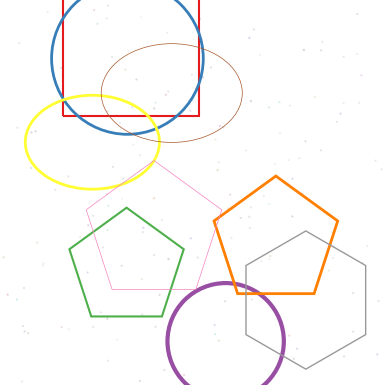[{"shape": "square", "thickness": 1.5, "radius": 0.89, "center": [0.34, 0.877]}, {"shape": "circle", "thickness": 2, "radius": 0.98, "center": [0.331, 0.848]}, {"shape": "pentagon", "thickness": 1.5, "radius": 0.78, "center": [0.329, 0.304]}, {"shape": "circle", "thickness": 3, "radius": 0.76, "center": [0.586, 0.114]}, {"shape": "pentagon", "thickness": 2, "radius": 0.84, "center": [0.717, 0.374]}, {"shape": "oval", "thickness": 2, "radius": 0.87, "center": [0.24, 0.631]}, {"shape": "oval", "thickness": 0.5, "radius": 0.92, "center": [0.446, 0.758]}, {"shape": "pentagon", "thickness": 0.5, "radius": 0.93, "center": [0.4, 0.398]}, {"shape": "hexagon", "thickness": 1, "radius": 0.9, "center": [0.794, 0.221]}]